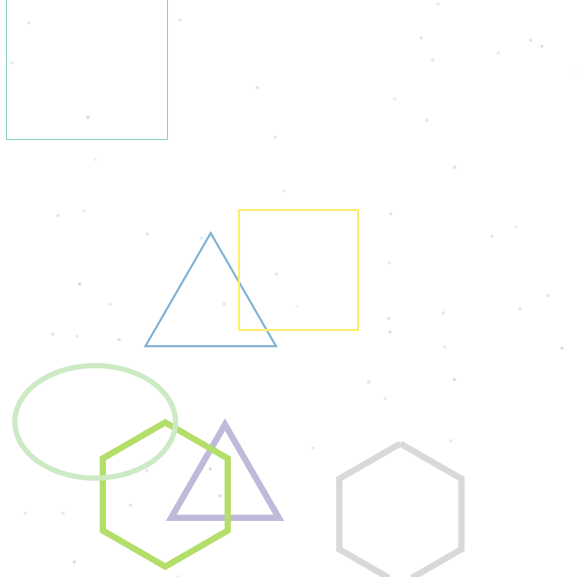[{"shape": "square", "thickness": 0.5, "radius": 0.7, "center": [0.15, 0.899]}, {"shape": "triangle", "thickness": 3, "radius": 0.54, "center": [0.39, 0.156]}, {"shape": "triangle", "thickness": 1, "radius": 0.65, "center": [0.365, 0.465]}, {"shape": "hexagon", "thickness": 3, "radius": 0.62, "center": [0.286, 0.143]}, {"shape": "hexagon", "thickness": 3, "radius": 0.61, "center": [0.693, 0.109]}, {"shape": "oval", "thickness": 2.5, "radius": 0.7, "center": [0.165, 0.269]}, {"shape": "square", "thickness": 1, "radius": 0.52, "center": [0.517, 0.532]}]